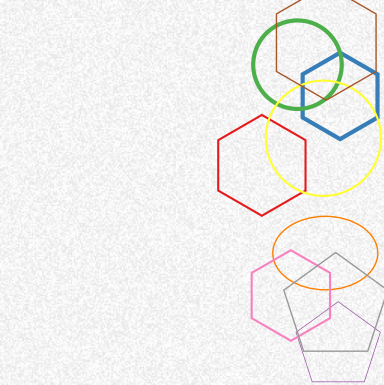[{"shape": "hexagon", "thickness": 1.5, "radius": 0.65, "center": [0.68, 0.57]}, {"shape": "hexagon", "thickness": 3, "radius": 0.56, "center": [0.883, 0.751]}, {"shape": "circle", "thickness": 3, "radius": 0.57, "center": [0.773, 0.832]}, {"shape": "pentagon", "thickness": 0.5, "radius": 0.58, "center": [0.879, 0.101]}, {"shape": "oval", "thickness": 1, "radius": 0.68, "center": [0.845, 0.343]}, {"shape": "circle", "thickness": 1.5, "radius": 0.75, "center": [0.84, 0.641]}, {"shape": "hexagon", "thickness": 1, "radius": 0.75, "center": [0.847, 0.889]}, {"shape": "hexagon", "thickness": 1.5, "radius": 0.59, "center": [0.756, 0.232]}, {"shape": "pentagon", "thickness": 1, "radius": 0.71, "center": [0.872, 0.202]}]